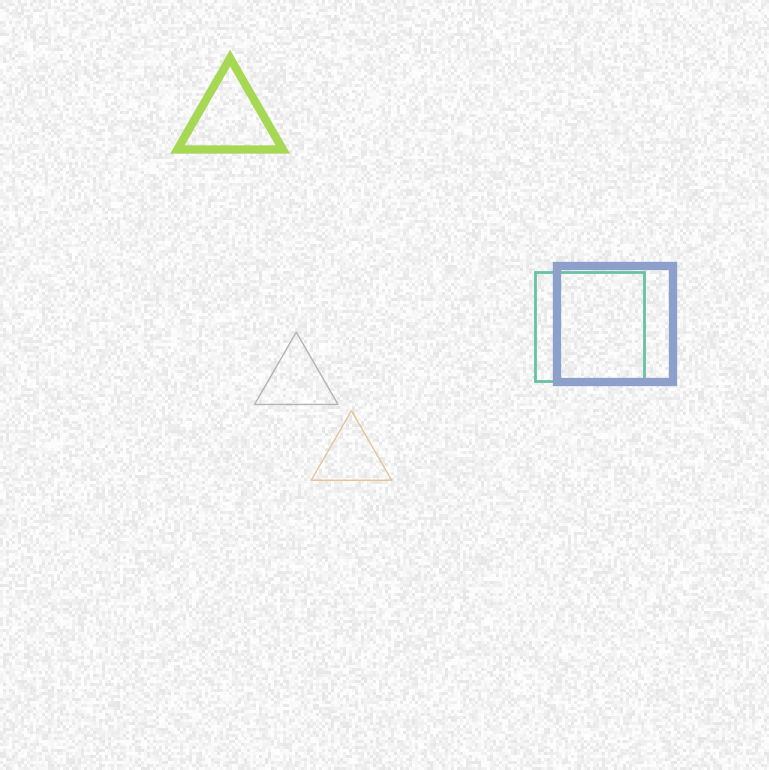[{"shape": "square", "thickness": 1, "radius": 0.35, "center": [0.766, 0.576]}, {"shape": "square", "thickness": 3, "radius": 0.38, "center": [0.799, 0.579]}, {"shape": "triangle", "thickness": 3, "radius": 0.4, "center": [0.299, 0.845]}, {"shape": "triangle", "thickness": 0.5, "radius": 0.3, "center": [0.456, 0.406]}, {"shape": "triangle", "thickness": 0.5, "radius": 0.31, "center": [0.385, 0.506]}]